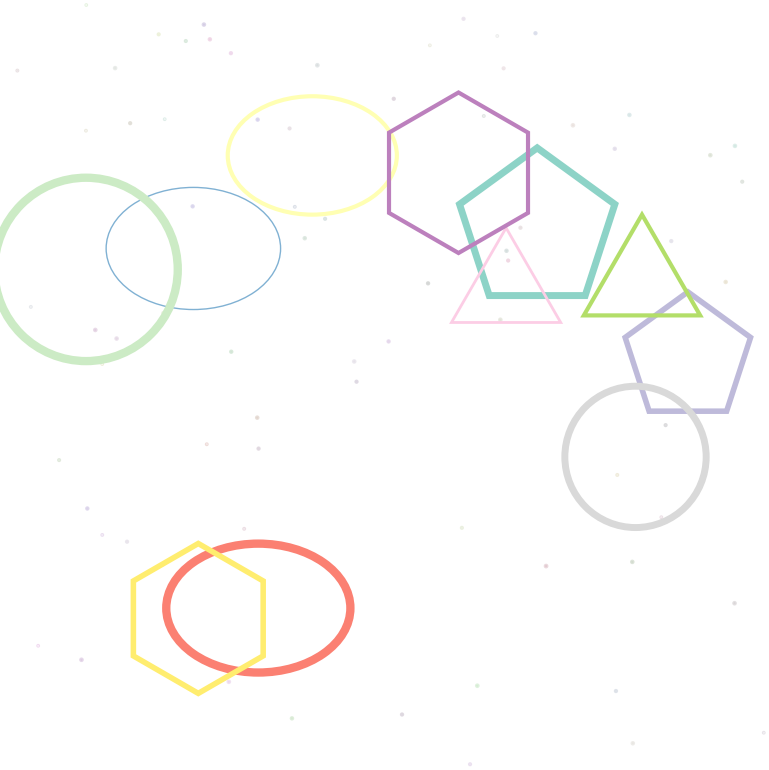[{"shape": "pentagon", "thickness": 2.5, "radius": 0.53, "center": [0.698, 0.702]}, {"shape": "oval", "thickness": 1.5, "radius": 0.55, "center": [0.406, 0.798]}, {"shape": "pentagon", "thickness": 2, "radius": 0.43, "center": [0.893, 0.535]}, {"shape": "oval", "thickness": 3, "radius": 0.6, "center": [0.335, 0.21]}, {"shape": "oval", "thickness": 0.5, "radius": 0.57, "center": [0.251, 0.677]}, {"shape": "triangle", "thickness": 1.5, "radius": 0.44, "center": [0.834, 0.634]}, {"shape": "triangle", "thickness": 1, "radius": 0.41, "center": [0.657, 0.622]}, {"shape": "circle", "thickness": 2.5, "radius": 0.46, "center": [0.825, 0.407]}, {"shape": "hexagon", "thickness": 1.5, "radius": 0.52, "center": [0.595, 0.776]}, {"shape": "circle", "thickness": 3, "radius": 0.6, "center": [0.112, 0.65]}, {"shape": "hexagon", "thickness": 2, "radius": 0.49, "center": [0.257, 0.197]}]